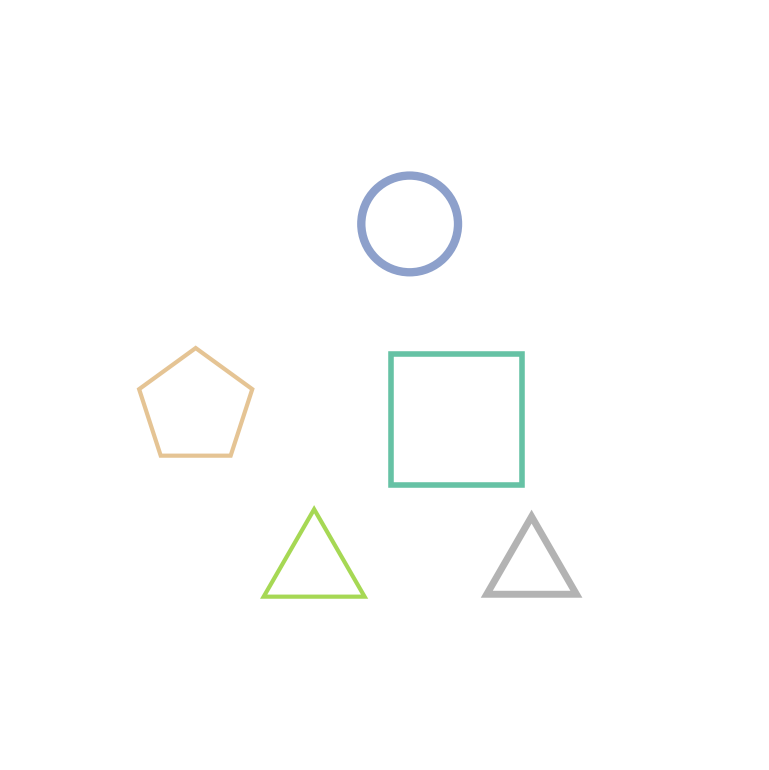[{"shape": "square", "thickness": 2, "radius": 0.42, "center": [0.593, 0.455]}, {"shape": "circle", "thickness": 3, "radius": 0.31, "center": [0.532, 0.709]}, {"shape": "triangle", "thickness": 1.5, "radius": 0.38, "center": [0.408, 0.263]}, {"shape": "pentagon", "thickness": 1.5, "radius": 0.39, "center": [0.254, 0.471]}, {"shape": "triangle", "thickness": 2.5, "radius": 0.34, "center": [0.69, 0.262]}]